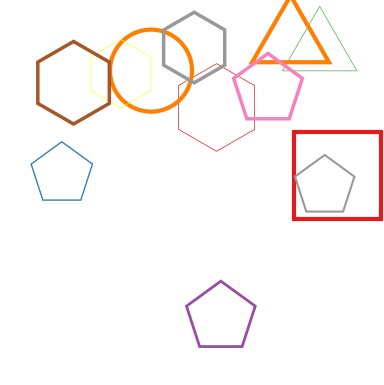[{"shape": "square", "thickness": 3, "radius": 0.57, "center": [0.875, 0.544]}, {"shape": "hexagon", "thickness": 0.5, "radius": 0.57, "center": [0.562, 0.721]}, {"shape": "pentagon", "thickness": 1, "radius": 0.42, "center": [0.161, 0.548]}, {"shape": "triangle", "thickness": 0.5, "radius": 0.56, "center": [0.83, 0.872]}, {"shape": "pentagon", "thickness": 2, "radius": 0.47, "center": [0.574, 0.176]}, {"shape": "circle", "thickness": 3, "radius": 0.53, "center": [0.392, 0.817]}, {"shape": "triangle", "thickness": 3, "radius": 0.58, "center": [0.755, 0.896]}, {"shape": "hexagon", "thickness": 0.5, "radius": 0.45, "center": [0.314, 0.808]}, {"shape": "hexagon", "thickness": 2.5, "radius": 0.54, "center": [0.191, 0.785]}, {"shape": "pentagon", "thickness": 2.5, "radius": 0.47, "center": [0.696, 0.767]}, {"shape": "pentagon", "thickness": 1.5, "radius": 0.41, "center": [0.843, 0.516]}, {"shape": "hexagon", "thickness": 2.5, "radius": 0.46, "center": [0.504, 0.877]}]